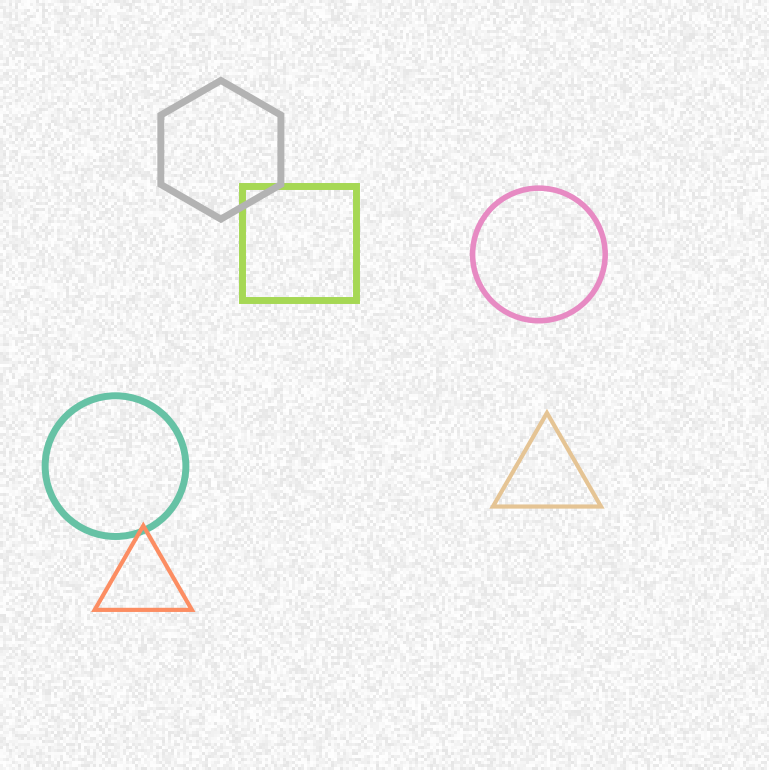[{"shape": "circle", "thickness": 2.5, "radius": 0.46, "center": [0.15, 0.395]}, {"shape": "triangle", "thickness": 1.5, "radius": 0.36, "center": [0.186, 0.244]}, {"shape": "circle", "thickness": 2, "radius": 0.43, "center": [0.7, 0.67]}, {"shape": "square", "thickness": 2.5, "radius": 0.37, "center": [0.388, 0.684]}, {"shape": "triangle", "thickness": 1.5, "radius": 0.41, "center": [0.71, 0.383]}, {"shape": "hexagon", "thickness": 2.5, "radius": 0.45, "center": [0.287, 0.805]}]